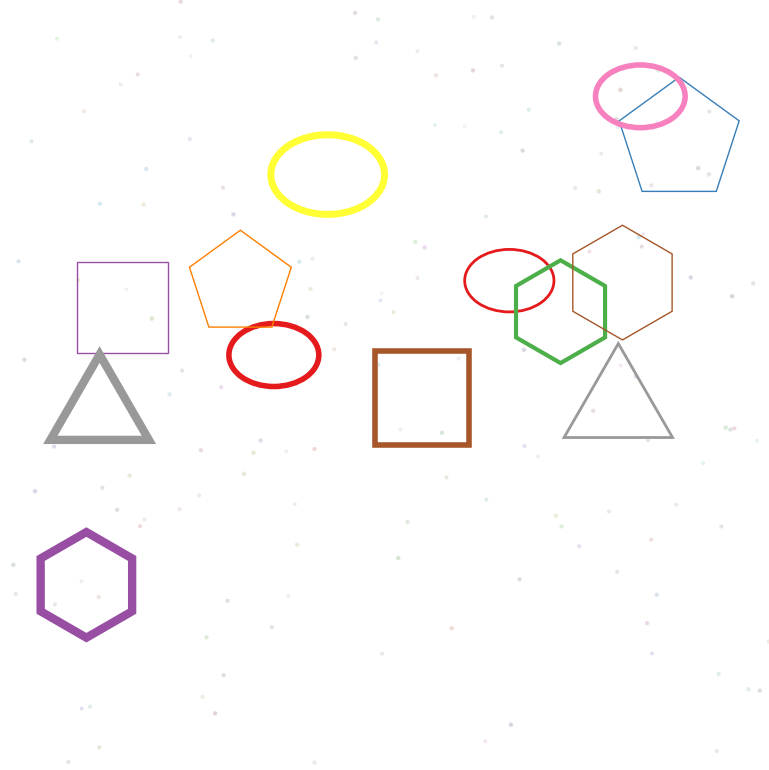[{"shape": "oval", "thickness": 1, "radius": 0.29, "center": [0.661, 0.636]}, {"shape": "oval", "thickness": 2, "radius": 0.29, "center": [0.356, 0.539]}, {"shape": "pentagon", "thickness": 0.5, "radius": 0.41, "center": [0.882, 0.818]}, {"shape": "hexagon", "thickness": 1.5, "radius": 0.33, "center": [0.728, 0.595]}, {"shape": "square", "thickness": 0.5, "radius": 0.3, "center": [0.159, 0.6]}, {"shape": "hexagon", "thickness": 3, "radius": 0.34, "center": [0.112, 0.24]}, {"shape": "pentagon", "thickness": 0.5, "radius": 0.35, "center": [0.312, 0.631]}, {"shape": "oval", "thickness": 2.5, "radius": 0.37, "center": [0.426, 0.773]}, {"shape": "square", "thickness": 2, "radius": 0.31, "center": [0.548, 0.483]}, {"shape": "hexagon", "thickness": 0.5, "radius": 0.37, "center": [0.808, 0.633]}, {"shape": "oval", "thickness": 2, "radius": 0.29, "center": [0.832, 0.875]}, {"shape": "triangle", "thickness": 3, "radius": 0.37, "center": [0.129, 0.466]}, {"shape": "triangle", "thickness": 1, "radius": 0.41, "center": [0.803, 0.472]}]